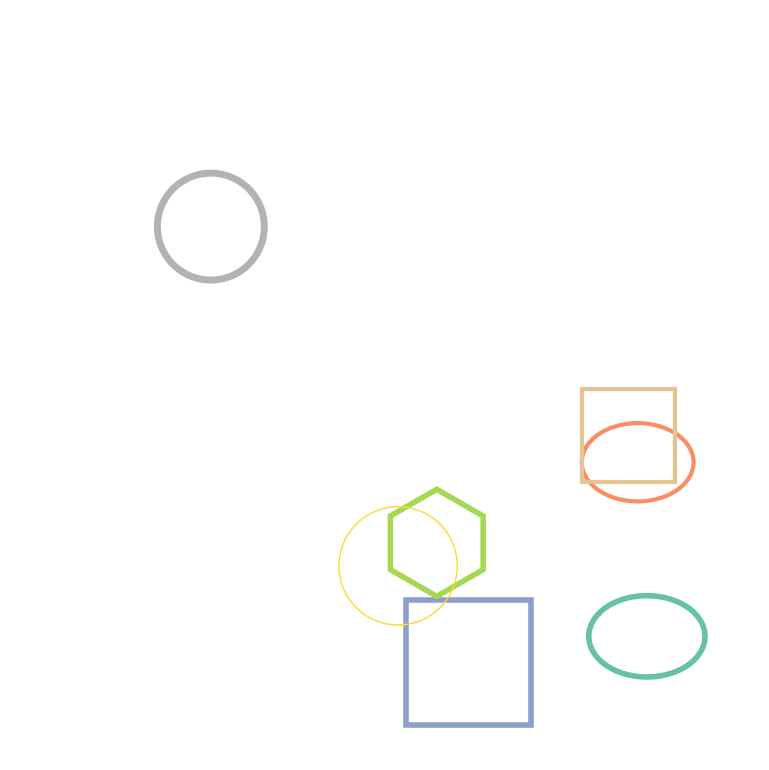[{"shape": "oval", "thickness": 2, "radius": 0.38, "center": [0.84, 0.174]}, {"shape": "oval", "thickness": 1.5, "radius": 0.36, "center": [0.828, 0.4]}, {"shape": "square", "thickness": 2, "radius": 0.41, "center": [0.609, 0.139]}, {"shape": "hexagon", "thickness": 2, "radius": 0.35, "center": [0.567, 0.295]}, {"shape": "circle", "thickness": 0.5, "radius": 0.38, "center": [0.517, 0.265]}, {"shape": "square", "thickness": 1.5, "radius": 0.3, "center": [0.817, 0.434]}, {"shape": "circle", "thickness": 2.5, "radius": 0.35, "center": [0.274, 0.706]}]